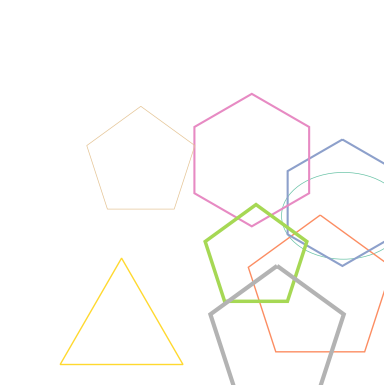[{"shape": "oval", "thickness": 0.5, "radius": 0.81, "center": [0.892, 0.439]}, {"shape": "pentagon", "thickness": 1, "radius": 0.98, "center": [0.832, 0.245]}, {"shape": "hexagon", "thickness": 1.5, "radius": 0.82, "center": [0.889, 0.473]}, {"shape": "hexagon", "thickness": 1.5, "radius": 0.86, "center": [0.654, 0.584]}, {"shape": "pentagon", "thickness": 2.5, "radius": 0.69, "center": [0.665, 0.33]}, {"shape": "triangle", "thickness": 1, "radius": 0.92, "center": [0.316, 0.145]}, {"shape": "pentagon", "thickness": 0.5, "radius": 0.74, "center": [0.366, 0.576]}, {"shape": "pentagon", "thickness": 3, "radius": 0.91, "center": [0.72, 0.127]}]